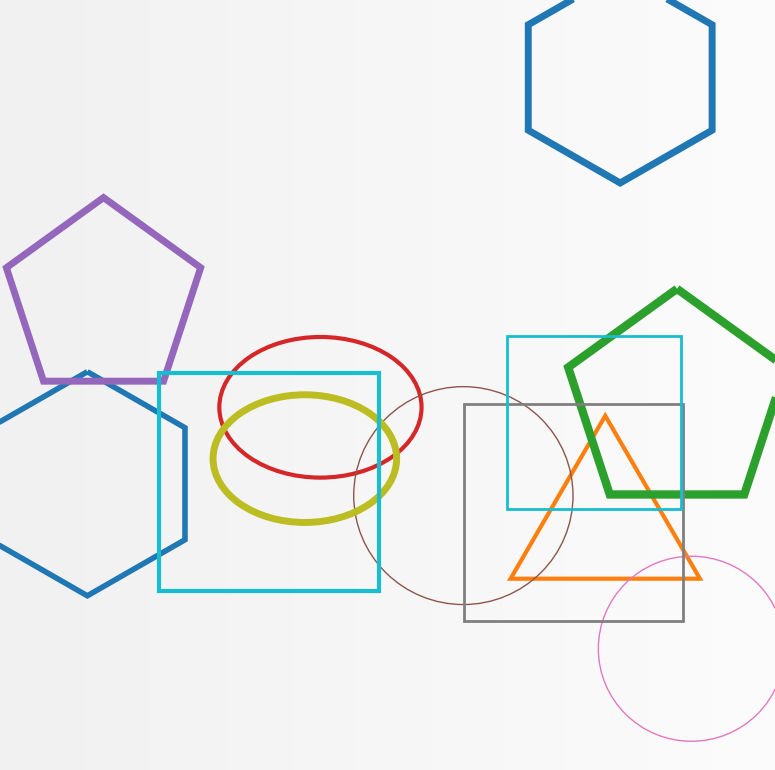[{"shape": "hexagon", "thickness": 2, "radius": 0.73, "center": [0.113, 0.372]}, {"shape": "hexagon", "thickness": 2.5, "radius": 0.68, "center": [0.8, 0.899]}, {"shape": "triangle", "thickness": 1.5, "radius": 0.71, "center": [0.781, 0.319]}, {"shape": "pentagon", "thickness": 3, "radius": 0.74, "center": [0.874, 0.477]}, {"shape": "oval", "thickness": 1.5, "radius": 0.65, "center": [0.413, 0.471]}, {"shape": "pentagon", "thickness": 2.5, "radius": 0.66, "center": [0.134, 0.612]}, {"shape": "circle", "thickness": 0.5, "radius": 0.71, "center": [0.598, 0.356]}, {"shape": "circle", "thickness": 0.5, "radius": 0.6, "center": [0.892, 0.157]}, {"shape": "square", "thickness": 1, "radius": 0.71, "center": [0.74, 0.334]}, {"shape": "oval", "thickness": 2.5, "radius": 0.59, "center": [0.393, 0.404]}, {"shape": "square", "thickness": 1, "radius": 0.56, "center": [0.767, 0.451]}, {"shape": "square", "thickness": 1.5, "radius": 0.71, "center": [0.347, 0.374]}]